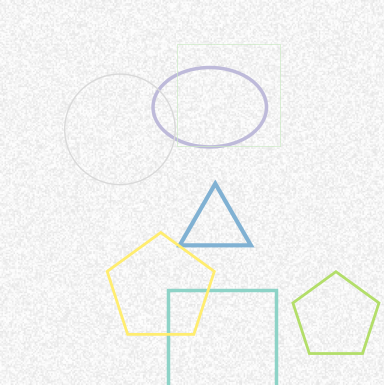[{"shape": "square", "thickness": 2.5, "radius": 0.7, "center": [0.576, 0.106]}, {"shape": "oval", "thickness": 2.5, "radius": 0.74, "center": [0.545, 0.722]}, {"shape": "triangle", "thickness": 3, "radius": 0.53, "center": [0.559, 0.416]}, {"shape": "pentagon", "thickness": 2, "radius": 0.59, "center": [0.873, 0.177]}, {"shape": "circle", "thickness": 1, "radius": 0.72, "center": [0.312, 0.664]}, {"shape": "square", "thickness": 0.5, "radius": 0.66, "center": [0.594, 0.754]}, {"shape": "pentagon", "thickness": 2, "radius": 0.73, "center": [0.418, 0.25]}]